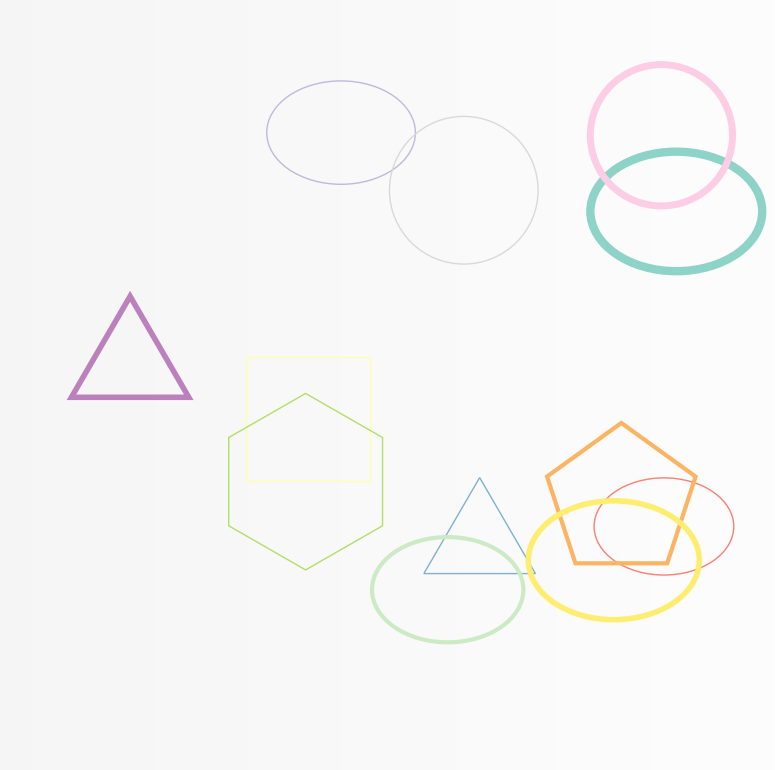[{"shape": "oval", "thickness": 3, "radius": 0.55, "center": [0.873, 0.725]}, {"shape": "square", "thickness": 0.5, "radius": 0.4, "center": [0.397, 0.456]}, {"shape": "oval", "thickness": 0.5, "radius": 0.48, "center": [0.44, 0.828]}, {"shape": "oval", "thickness": 0.5, "radius": 0.45, "center": [0.857, 0.316]}, {"shape": "triangle", "thickness": 0.5, "radius": 0.42, "center": [0.619, 0.297]}, {"shape": "pentagon", "thickness": 1.5, "radius": 0.5, "center": [0.802, 0.35]}, {"shape": "hexagon", "thickness": 0.5, "radius": 0.57, "center": [0.394, 0.374]}, {"shape": "circle", "thickness": 2.5, "radius": 0.46, "center": [0.853, 0.824]}, {"shape": "circle", "thickness": 0.5, "radius": 0.48, "center": [0.598, 0.753]}, {"shape": "triangle", "thickness": 2, "radius": 0.44, "center": [0.168, 0.528]}, {"shape": "oval", "thickness": 1.5, "radius": 0.49, "center": [0.578, 0.234]}, {"shape": "oval", "thickness": 2, "radius": 0.55, "center": [0.792, 0.272]}]